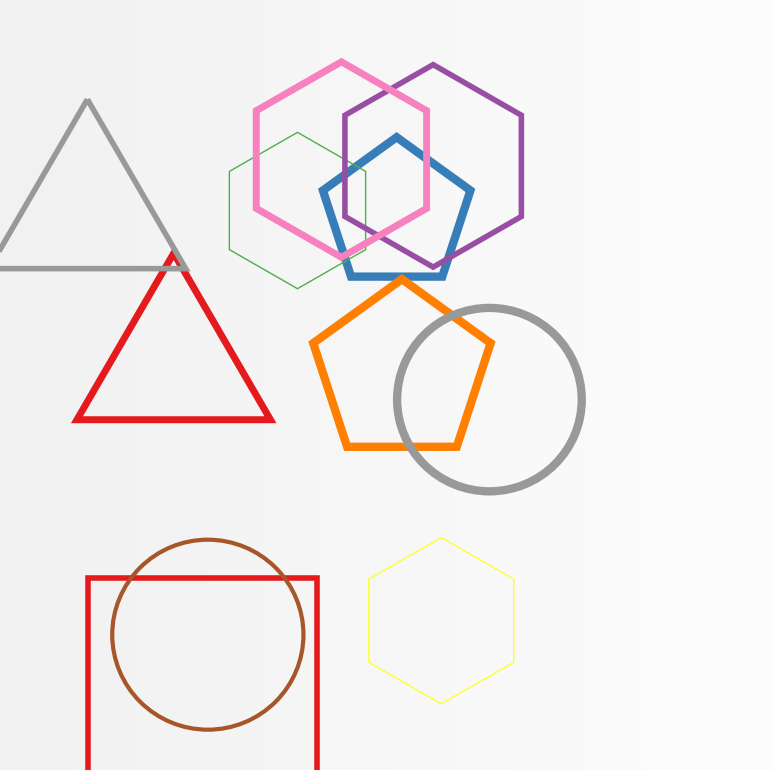[{"shape": "square", "thickness": 2, "radius": 0.74, "center": [0.261, 0.101]}, {"shape": "triangle", "thickness": 2.5, "radius": 0.72, "center": [0.224, 0.527]}, {"shape": "pentagon", "thickness": 3, "radius": 0.5, "center": [0.512, 0.722]}, {"shape": "hexagon", "thickness": 0.5, "radius": 0.51, "center": [0.384, 0.727]}, {"shape": "hexagon", "thickness": 2, "radius": 0.66, "center": [0.559, 0.785]}, {"shape": "pentagon", "thickness": 3, "radius": 0.6, "center": [0.519, 0.517]}, {"shape": "hexagon", "thickness": 0.5, "radius": 0.54, "center": [0.569, 0.194]}, {"shape": "circle", "thickness": 1.5, "radius": 0.62, "center": [0.268, 0.176]}, {"shape": "hexagon", "thickness": 2.5, "radius": 0.63, "center": [0.441, 0.793]}, {"shape": "triangle", "thickness": 2, "radius": 0.73, "center": [0.113, 0.724]}, {"shape": "circle", "thickness": 3, "radius": 0.6, "center": [0.632, 0.481]}]